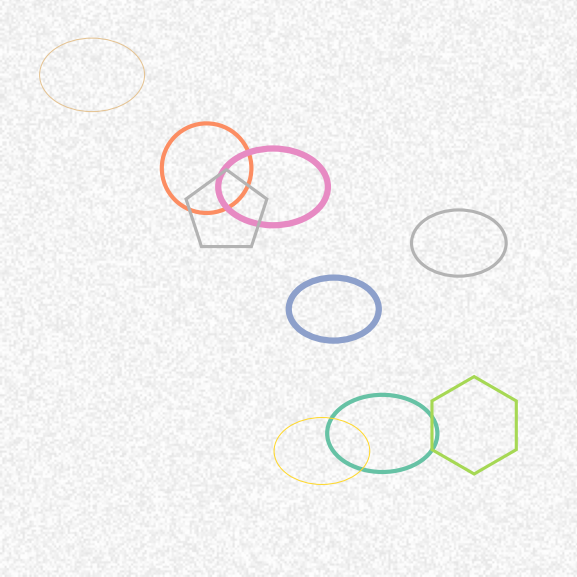[{"shape": "oval", "thickness": 2, "radius": 0.48, "center": [0.662, 0.249]}, {"shape": "circle", "thickness": 2, "radius": 0.39, "center": [0.358, 0.708]}, {"shape": "oval", "thickness": 3, "radius": 0.39, "center": [0.578, 0.464]}, {"shape": "oval", "thickness": 3, "radius": 0.47, "center": [0.473, 0.676]}, {"shape": "hexagon", "thickness": 1.5, "radius": 0.42, "center": [0.821, 0.263]}, {"shape": "oval", "thickness": 0.5, "radius": 0.41, "center": [0.557, 0.218]}, {"shape": "oval", "thickness": 0.5, "radius": 0.45, "center": [0.159, 0.869]}, {"shape": "pentagon", "thickness": 1.5, "radius": 0.37, "center": [0.392, 0.632]}, {"shape": "oval", "thickness": 1.5, "radius": 0.41, "center": [0.795, 0.578]}]